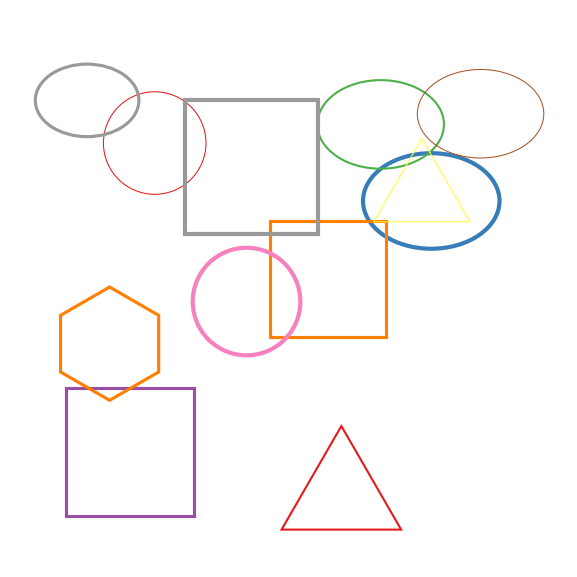[{"shape": "triangle", "thickness": 1, "radius": 0.6, "center": [0.591, 0.142]}, {"shape": "circle", "thickness": 0.5, "radius": 0.44, "center": [0.268, 0.751]}, {"shape": "oval", "thickness": 2, "radius": 0.59, "center": [0.747, 0.651]}, {"shape": "oval", "thickness": 1, "radius": 0.55, "center": [0.659, 0.784]}, {"shape": "square", "thickness": 1.5, "radius": 0.56, "center": [0.225, 0.216]}, {"shape": "square", "thickness": 1.5, "radius": 0.5, "center": [0.567, 0.515]}, {"shape": "hexagon", "thickness": 1.5, "radius": 0.49, "center": [0.19, 0.404]}, {"shape": "triangle", "thickness": 0.5, "radius": 0.48, "center": [0.73, 0.663]}, {"shape": "oval", "thickness": 0.5, "radius": 0.55, "center": [0.832, 0.802]}, {"shape": "circle", "thickness": 2, "radius": 0.47, "center": [0.427, 0.477]}, {"shape": "oval", "thickness": 1.5, "radius": 0.45, "center": [0.151, 0.825]}, {"shape": "square", "thickness": 2, "radius": 0.58, "center": [0.435, 0.71]}]